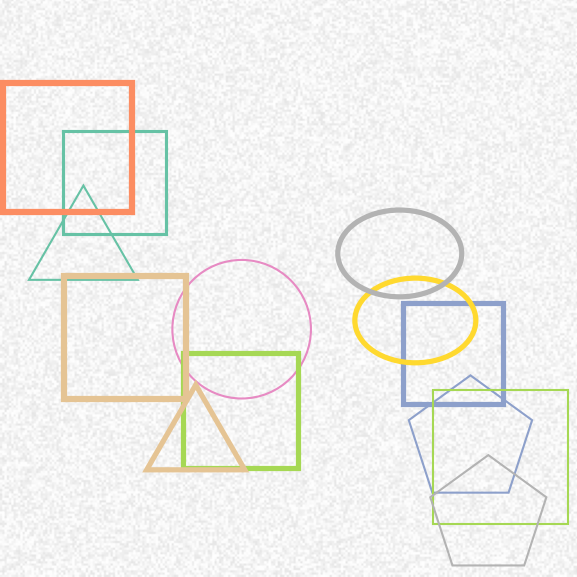[{"shape": "triangle", "thickness": 1, "radius": 0.54, "center": [0.144, 0.569]}, {"shape": "square", "thickness": 1.5, "radius": 0.45, "center": [0.198, 0.684]}, {"shape": "square", "thickness": 3, "radius": 0.56, "center": [0.117, 0.743]}, {"shape": "square", "thickness": 2.5, "radius": 0.44, "center": [0.785, 0.387]}, {"shape": "pentagon", "thickness": 1, "radius": 0.56, "center": [0.815, 0.237]}, {"shape": "circle", "thickness": 1, "radius": 0.6, "center": [0.418, 0.429]}, {"shape": "square", "thickness": 2.5, "radius": 0.5, "center": [0.417, 0.288]}, {"shape": "square", "thickness": 1, "radius": 0.58, "center": [0.867, 0.208]}, {"shape": "oval", "thickness": 2.5, "radius": 0.52, "center": [0.719, 0.444]}, {"shape": "square", "thickness": 3, "radius": 0.53, "center": [0.216, 0.415]}, {"shape": "triangle", "thickness": 2.5, "radius": 0.49, "center": [0.339, 0.235]}, {"shape": "oval", "thickness": 2.5, "radius": 0.54, "center": [0.692, 0.56]}, {"shape": "pentagon", "thickness": 1, "radius": 0.53, "center": [0.846, 0.105]}]